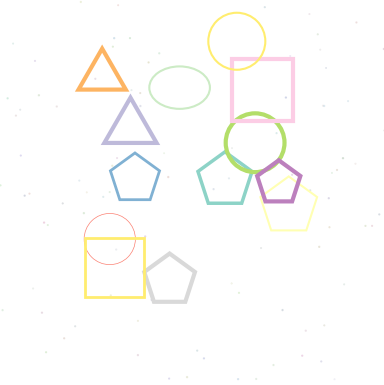[{"shape": "pentagon", "thickness": 2.5, "radius": 0.37, "center": [0.584, 0.532]}, {"shape": "pentagon", "thickness": 1.5, "radius": 0.39, "center": [0.75, 0.464]}, {"shape": "triangle", "thickness": 3, "radius": 0.39, "center": [0.339, 0.668]}, {"shape": "circle", "thickness": 0.5, "radius": 0.33, "center": [0.285, 0.379]}, {"shape": "pentagon", "thickness": 2, "radius": 0.34, "center": [0.351, 0.536]}, {"shape": "triangle", "thickness": 3, "radius": 0.35, "center": [0.265, 0.803]}, {"shape": "circle", "thickness": 3, "radius": 0.38, "center": [0.663, 0.629]}, {"shape": "square", "thickness": 3, "radius": 0.4, "center": [0.681, 0.766]}, {"shape": "pentagon", "thickness": 3, "radius": 0.35, "center": [0.441, 0.272]}, {"shape": "pentagon", "thickness": 3, "radius": 0.3, "center": [0.724, 0.525]}, {"shape": "oval", "thickness": 1.5, "radius": 0.39, "center": [0.467, 0.772]}, {"shape": "square", "thickness": 2, "radius": 0.39, "center": [0.297, 0.305]}, {"shape": "circle", "thickness": 1.5, "radius": 0.37, "center": [0.615, 0.893]}]